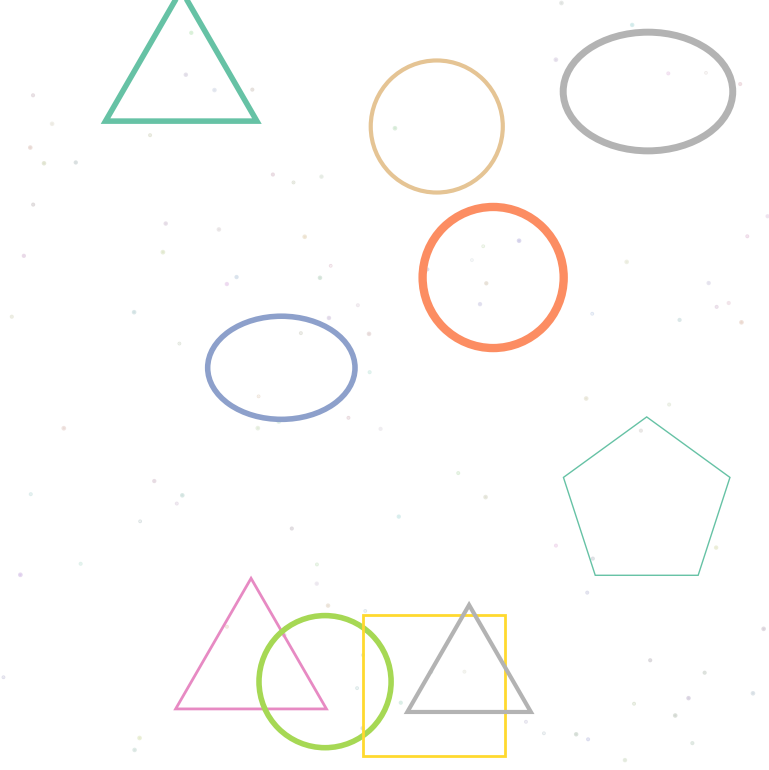[{"shape": "triangle", "thickness": 2, "radius": 0.57, "center": [0.235, 0.899]}, {"shape": "pentagon", "thickness": 0.5, "radius": 0.57, "center": [0.84, 0.345]}, {"shape": "circle", "thickness": 3, "radius": 0.46, "center": [0.64, 0.64]}, {"shape": "oval", "thickness": 2, "radius": 0.48, "center": [0.365, 0.522]}, {"shape": "triangle", "thickness": 1, "radius": 0.57, "center": [0.326, 0.136]}, {"shape": "circle", "thickness": 2, "radius": 0.43, "center": [0.422, 0.115]}, {"shape": "square", "thickness": 1, "radius": 0.46, "center": [0.564, 0.109]}, {"shape": "circle", "thickness": 1.5, "radius": 0.43, "center": [0.567, 0.836]}, {"shape": "oval", "thickness": 2.5, "radius": 0.55, "center": [0.842, 0.881]}, {"shape": "triangle", "thickness": 1.5, "radius": 0.46, "center": [0.609, 0.122]}]